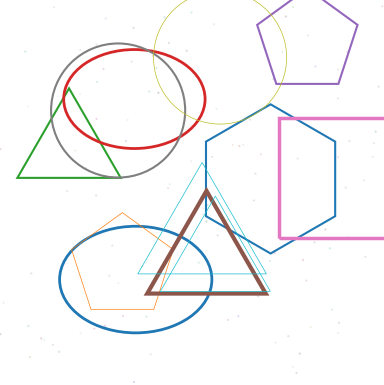[{"shape": "hexagon", "thickness": 1.5, "radius": 0.97, "center": [0.703, 0.535]}, {"shape": "oval", "thickness": 2, "radius": 0.99, "center": [0.353, 0.274]}, {"shape": "pentagon", "thickness": 0.5, "radius": 0.69, "center": [0.318, 0.309]}, {"shape": "triangle", "thickness": 1.5, "radius": 0.78, "center": [0.179, 0.615]}, {"shape": "oval", "thickness": 2, "radius": 0.92, "center": [0.349, 0.743]}, {"shape": "pentagon", "thickness": 1.5, "radius": 0.69, "center": [0.798, 0.893]}, {"shape": "triangle", "thickness": 3, "radius": 0.89, "center": [0.536, 0.326]}, {"shape": "square", "thickness": 2.5, "radius": 0.78, "center": [0.881, 0.538]}, {"shape": "circle", "thickness": 1.5, "radius": 0.87, "center": [0.307, 0.713]}, {"shape": "circle", "thickness": 0.5, "radius": 0.86, "center": [0.572, 0.851]}, {"shape": "triangle", "thickness": 0.5, "radius": 0.96, "center": [0.525, 0.385]}, {"shape": "triangle", "thickness": 0.5, "radius": 0.82, "center": [0.559, 0.326]}]